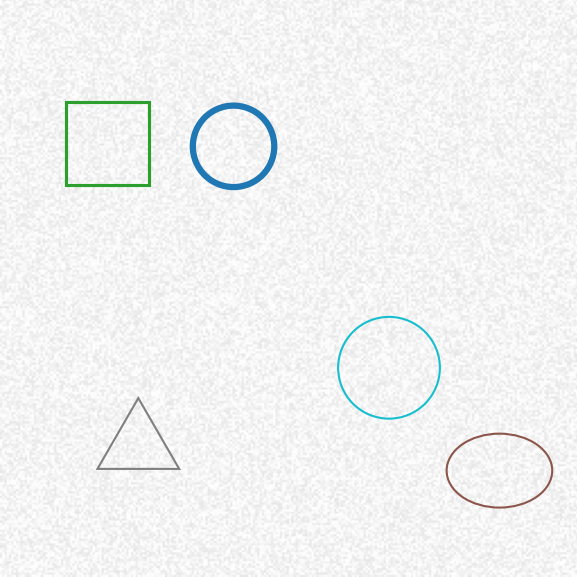[{"shape": "circle", "thickness": 3, "radius": 0.35, "center": [0.404, 0.746]}, {"shape": "square", "thickness": 1.5, "radius": 0.36, "center": [0.187, 0.751]}, {"shape": "oval", "thickness": 1, "radius": 0.46, "center": [0.865, 0.184]}, {"shape": "triangle", "thickness": 1, "radius": 0.41, "center": [0.239, 0.228]}, {"shape": "circle", "thickness": 1, "radius": 0.44, "center": [0.674, 0.362]}]